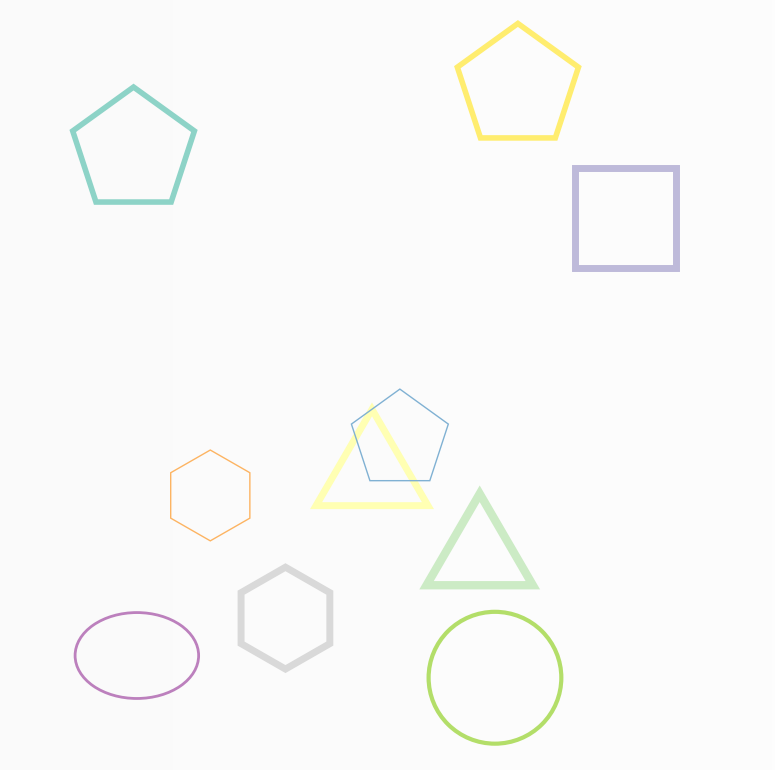[{"shape": "pentagon", "thickness": 2, "radius": 0.41, "center": [0.172, 0.804]}, {"shape": "triangle", "thickness": 2.5, "radius": 0.42, "center": [0.48, 0.385]}, {"shape": "square", "thickness": 2.5, "radius": 0.33, "center": [0.807, 0.717]}, {"shape": "pentagon", "thickness": 0.5, "radius": 0.33, "center": [0.516, 0.429]}, {"shape": "hexagon", "thickness": 0.5, "radius": 0.29, "center": [0.271, 0.357]}, {"shape": "circle", "thickness": 1.5, "radius": 0.43, "center": [0.639, 0.12]}, {"shape": "hexagon", "thickness": 2.5, "radius": 0.33, "center": [0.368, 0.197]}, {"shape": "oval", "thickness": 1, "radius": 0.4, "center": [0.177, 0.149]}, {"shape": "triangle", "thickness": 3, "radius": 0.4, "center": [0.619, 0.28]}, {"shape": "pentagon", "thickness": 2, "radius": 0.41, "center": [0.668, 0.887]}]